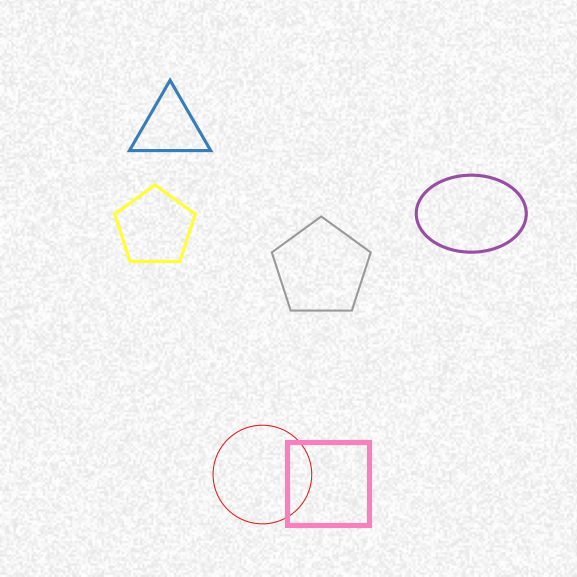[{"shape": "circle", "thickness": 0.5, "radius": 0.43, "center": [0.454, 0.177]}, {"shape": "triangle", "thickness": 1.5, "radius": 0.41, "center": [0.295, 0.779]}, {"shape": "oval", "thickness": 1.5, "radius": 0.48, "center": [0.816, 0.629]}, {"shape": "pentagon", "thickness": 1.5, "radius": 0.37, "center": [0.268, 0.606]}, {"shape": "square", "thickness": 2.5, "radius": 0.36, "center": [0.568, 0.162]}, {"shape": "pentagon", "thickness": 1, "radius": 0.45, "center": [0.556, 0.534]}]